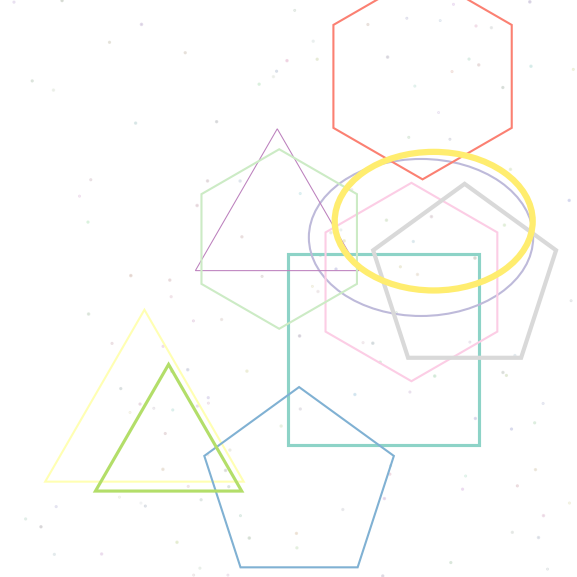[{"shape": "square", "thickness": 1.5, "radius": 0.83, "center": [0.664, 0.394]}, {"shape": "triangle", "thickness": 1, "radius": 0.99, "center": [0.25, 0.264]}, {"shape": "oval", "thickness": 1, "radius": 0.97, "center": [0.729, 0.588]}, {"shape": "hexagon", "thickness": 1, "radius": 0.89, "center": [0.732, 0.867]}, {"shape": "pentagon", "thickness": 1, "radius": 0.86, "center": [0.518, 0.156]}, {"shape": "triangle", "thickness": 1.5, "radius": 0.73, "center": [0.292, 0.222]}, {"shape": "hexagon", "thickness": 1, "radius": 0.86, "center": [0.712, 0.511]}, {"shape": "pentagon", "thickness": 2, "radius": 0.83, "center": [0.805, 0.514]}, {"shape": "triangle", "thickness": 0.5, "radius": 0.82, "center": [0.48, 0.612]}, {"shape": "hexagon", "thickness": 1, "radius": 0.78, "center": [0.483, 0.585]}, {"shape": "oval", "thickness": 3, "radius": 0.86, "center": [0.751, 0.616]}]